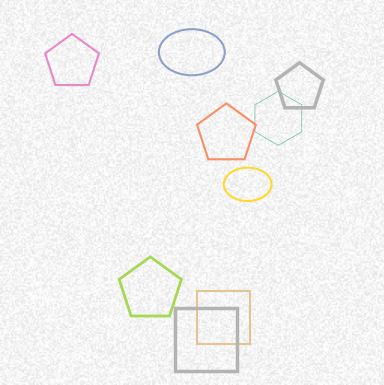[{"shape": "hexagon", "thickness": 0.5, "radius": 0.35, "center": [0.723, 0.693]}, {"shape": "pentagon", "thickness": 1.5, "radius": 0.4, "center": [0.588, 0.651]}, {"shape": "oval", "thickness": 1.5, "radius": 0.43, "center": [0.498, 0.864]}, {"shape": "pentagon", "thickness": 1.5, "radius": 0.37, "center": [0.187, 0.839]}, {"shape": "pentagon", "thickness": 2, "radius": 0.42, "center": [0.39, 0.248]}, {"shape": "oval", "thickness": 1.5, "radius": 0.31, "center": [0.643, 0.521]}, {"shape": "square", "thickness": 1.5, "radius": 0.34, "center": [0.581, 0.176]}, {"shape": "square", "thickness": 2.5, "radius": 0.41, "center": [0.535, 0.118]}, {"shape": "pentagon", "thickness": 2.5, "radius": 0.32, "center": [0.778, 0.772]}]